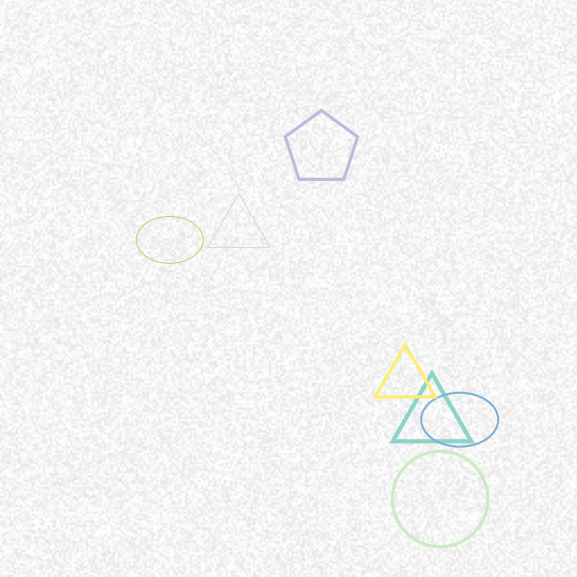[{"shape": "triangle", "thickness": 2, "radius": 0.39, "center": [0.748, 0.274]}, {"shape": "pentagon", "thickness": 1.5, "radius": 0.33, "center": [0.557, 0.742]}, {"shape": "oval", "thickness": 1, "radius": 0.33, "center": [0.796, 0.272]}, {"shape": "oval", "thickness": 0.5, "radius": 0.29, "center": [0.294, 0.584]}, {"shape": "triangle", "thickness": 0.5, "radius": 0.31, "center": [0.414, 0.602]}, {"shape": "circle", "thickness": 1.5, "radius": 0.41, "center": [0.762, 0.135]}, {"shape": "triangle", "thickness": 1.5, "radius": 0.3, "center": [0.702, 0.342]}]